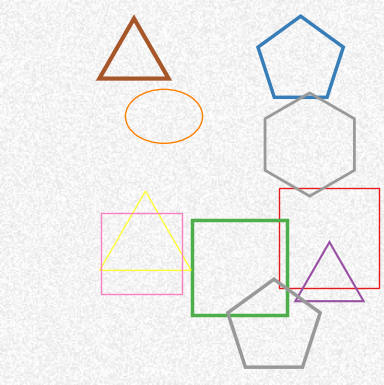[{"shape": "square", "thickness": 1, "radius": 0.65, "center": [0.855, 0.381]}, {"shape": "pentagon", "thickness": 2.5, "radius": 0.58, "center": [0.781, 0.841]}, {"shape": "square", "thickness": 2.5, "radius": 0.62, "center": [0.622, 0.306]}, {"shape": "triangle", "thickness": 1.5, "radius": 0.51, "center": [0.856, 0.269]}, {"shape": "oval", "thickness": 1, "radius": 0.5, "center": [0.426, 0.698]}, {"shape": "triangle", "thickness": 1, "radius": 0.69, "center": [0.378, 0.366]}, {"shape": "triangle", "thickness": 3, "radius": 0.52, "center": [0.348, 0.848]}, {"shape": "square", "thickness": 1, "radius": 0.53, "center": [0.368, 0.342]}, {"shape": "pentagon", "thickness": 2.5, "radius": 0.63, "center": [0.712, 0.148]}, {"shape": "hexagon", "thickness": 2, "radius": 0.67, "center": [0.805, 0.625]}]